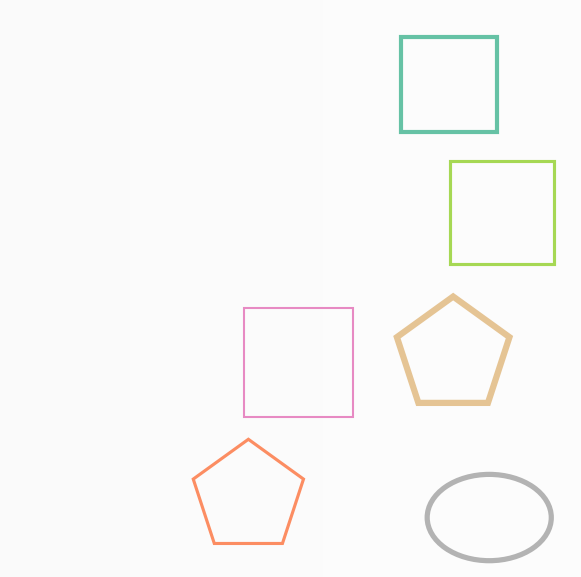[{"shape": "square", "thickness": 2, "radius": 0.41, "center": [0.773, 0.853]}, {"shape": "pentagon", "thickness": 1.5, "radius": 0.5, "center": [0.427, 0.139]}, {"shape": "square", "thickness": 1, "radius": 0.47, "center": [0.513, 0.371]}, {"shape": "square", "thickness": 1.5, "radius": 0.45, "center": [0.863, 0.63]}, {"shape": "pentagon", "thickness": 3, "radius": 0.51, "center": [0.78, 0.384]}, {"shape": "oval", "thickness": 2.5, "radius": 0.53, "center": [0.842, 0.103]}]